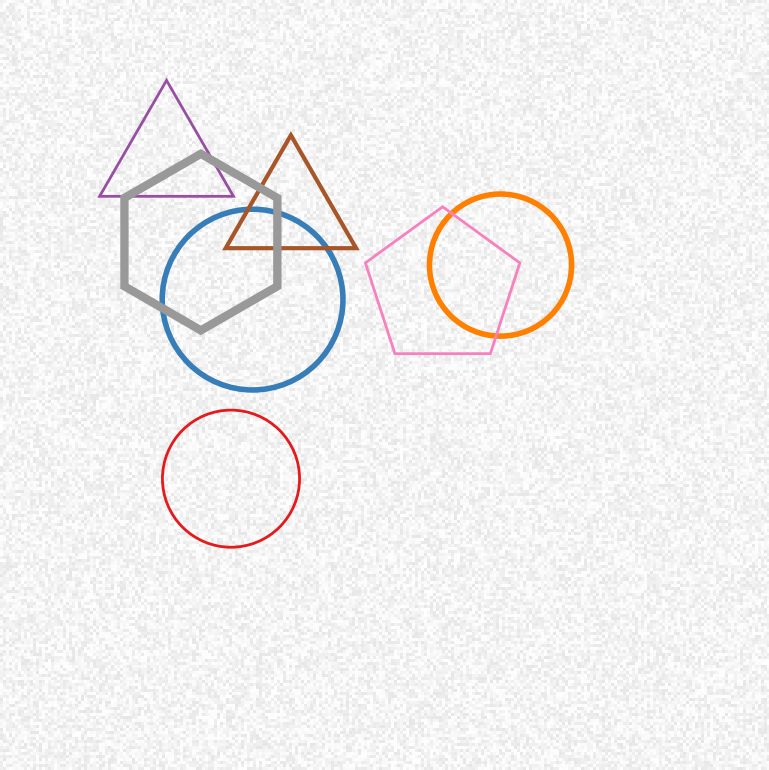[{"shape": "circle", "thickness": 1, "radius": 0.45, "center": [0.3, 0.378]}, {"shape": "circle", "thickness": 2, "radius": 0.59, "center": [0.328, 0.611]}, {"shape": "triangle", "thickness": 1, "radius": 0.5, "center": [0.216, 0.795]}, {"shape": "circle", "thickness": 2, "radius": 0.46, "center": [0.65, 0.656]}, {"shape": "triangle", "thickness": 1.5, "radius": 0.49, "center": [0.378, 0.727]}, {"shape": "pentagon", "thickness": 1, "radius": 0.53, "center": [0.575, 0.626]}, {"shape": "hexagon", "thickness": 3, "radius": 0.57, "center": [0.261, 0.686]}]